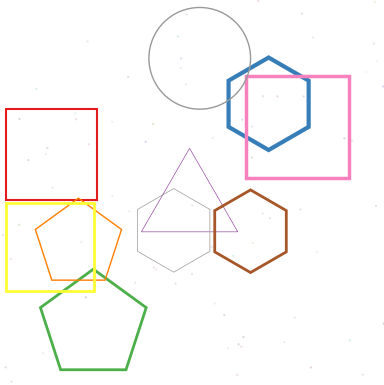[{"shape": "square", "thickness": 1.5, "radius": 0.59, "center": [0.135, 0.598]}, {"shape": "hexagon", "thickness": 3, "radius": 0.6, "center": [0.698, 0.73]}, {"shape": "pentagon", "thickness": 2, "radius": 0.72, "center": [0.242, 0.156]}, {"shape": "triangle", "thickness": 0.5, "radius": 0.72, "center": [0.492, 0.47]}, {"shape": "pentagon", "thickness": 1, "radius": 0.59, "center": [0.204, 0.368]}, {"shape": "square", "thickness": 2, "radius": 0.57, "center": [0.13, 0.358]}, {"shape": "hexagon", "thickness": 2, "radius": 0.54, "center": [0.651, 0.399]}, {"shape": "square", "thickness": 2.5, "radius": 0.66, "center": [0.773, 0.67]}, {"shape": "hexagon", "thickness": 0.5, "radius": 0.54, "center": [0.451, 0.402]}, {"shape": "circle", "thickness": 1, "radius": 0.66, "center": [0.519, 0.849]}]